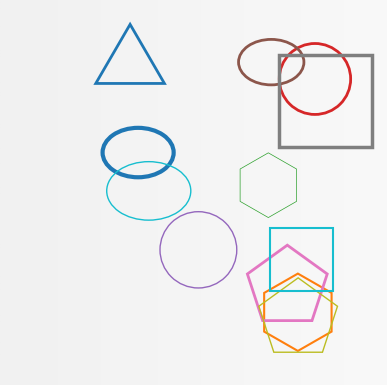[{"shape": "triangle", "thickness": 2, "radius": 0.51, "center": [0.336, 0.834]}, {"shape": "oval", "thickness": 3, "radius": 0.46, "center": [0.356, 0.604]}, {"shape": "hexagon", "thickness": 1.5, "radius": 0.5, "center": [0.769, 0.189]}, {"shape": "hexagon", "thickness": 0.5, "radius": 0.42, "center": [0.692, 0.519]}, {"shape": "circle", "thickness": 2, "radius": 0.46, "center": [0.813, 0.795]}, {"shape": "circle", "thickness": 1, "radius": 0.5, "center": [0.512, 0.351]}, {"shape": "oval", "thickness": 2, "radius": 0.42, "center": [0.7, 0.839]}, {"shape": "pentagon", "thickness": 2, "radius": 0.54, "center": [0.741, 0.255]}, {"shape": "square", "thickness": 2.5, "radius": 0.6, "center": [0.841, 0.738]}, {"shape": "pentagon", "thickness": 1, "radius": 0.53, "center": [0.769, 0.171]}, {"shape": "square", "thickness": 1.5, "radius": 0.41, "center": [0.777, 0.325]}, {"shape": "oval", "thickness": 1, "radius": 0.54, "center": [0.384, 0.504]}]